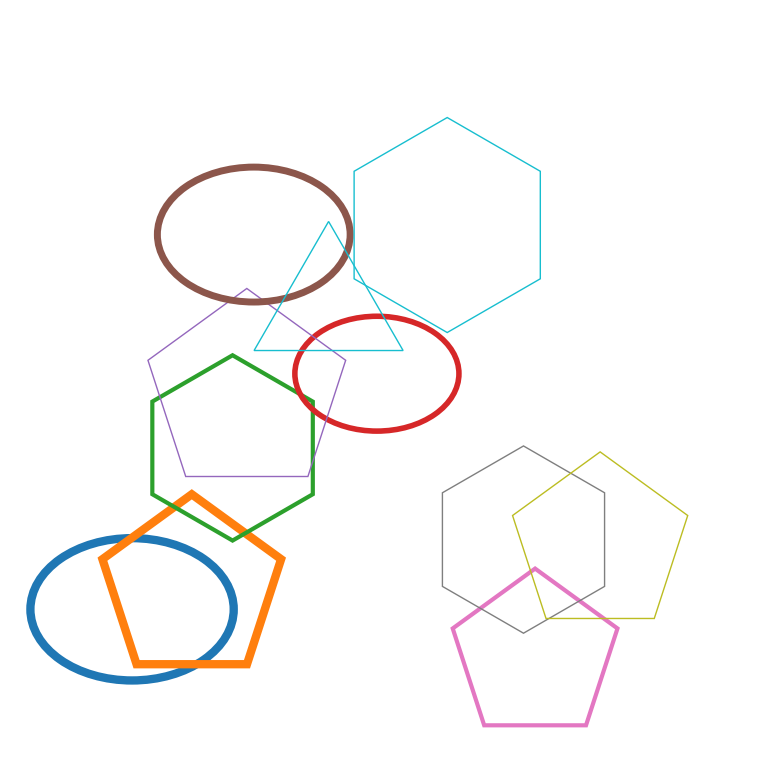[{"shape": "oval", "thickness": 3, "radius": 0.66, "center": [0.172, 0.209]}, {"shape": "pentagon", "thickness": 3, "radius": 0.61, "center": [0.249, 0.236]}, {"shape": "hexagon", "thickness": 1.5, "radius": 0.6, "center": [0.302, 0.418]}, {"shape": "oval", "thickness": 2, "radius": 0.53, "center": [0.489, 0.515]}, {"shape": "pentagon", "thickness": 0.5, "radius": 0.67, "center": [0.321, 0.49]}, {"shape": "oval", "thickness": 2.5, "radius": 0.63, "center": [0.33, 0.695]}, {"shape": "pentagon", "thickness": 1.5, "radius": 0.56, "center": [0.695, 0.149]}, {"shape": "hexagon", "thickness": 0.5, "radius": 0.61, "center": [0.68, 0.299]}, {"shape": "pentagon", "thickness": 0.5, "radius": 0.6, "center": [0.779, 0.294]}, {"shape": "hexagon", "thickness": 0.5, "radius": 0.7, "center": [0.581, 0.708]}, {"shape": "triangle", "thickness": 0.5, "radius": 0.56, "center": [0.427, 0.601]}]